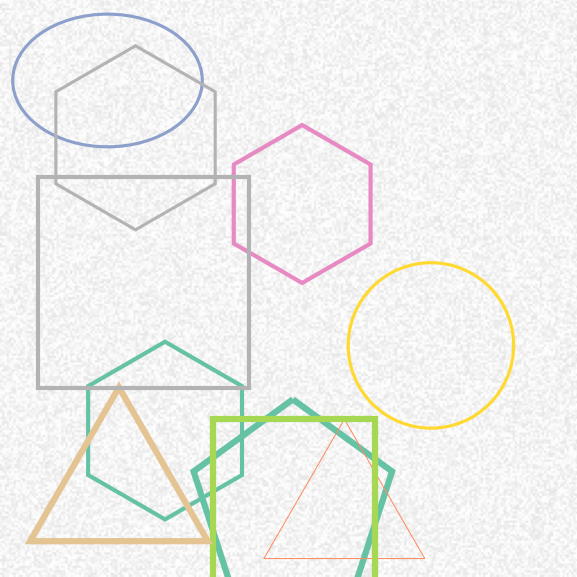[{"shape": "pentagon", "thickness": 3, "radius": 0.9, "center": [0.507, 0.127]}, {"shape": "hexagon", "thickness": 2, "radius": 0.77, "center": [0.286, 0.254]}, {"shape": "triangle", "thickness": 0.5, "radius": 0.8, "center": [0.596, 0.112]}, {"shape": "oval", "thickness": 1.5, "radius": 0.82, "center": [0.186, 0.86]}, {"shape": "hexagon", "thickness": 2, "radius": 0.68, "center": [0.523, 0.646]}, {"shape": "square", "thickness": 3, "radius": 0.7, "center": [0.508, 0.133]}, {"shape": "circle", "thickness": 1.5, "radius": 0.72, "center": [0.746, 0.401]}, {"shape": "triangle", "thickness": 3, "radius": 0.89, "center": [0.206, 0.151]}, {"shape": "hexagon", "thickness": 1.5, "radius": 0.8, "center": [0.235, 0.761]}, {"shape": "square", "thickness": 2, "radius": 0.91, "center": [0.248, 0.51]}]